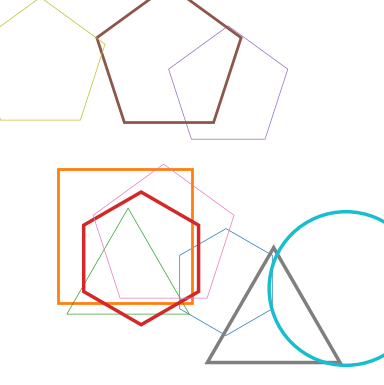[{"shape": "hexagon", "thickness": 0.5, "radius": 0.69, "center": [0.587, 0.267]}, {"shape": "square", "thickness": 2, "radius": 0.87, "center": [0.325, 0.387]}, {"shape": "triangle", "thickness": 0.5, "radius": 0.92, "center": [0.333, 0.276]}, {"shape": "hexagon", "thickness": 2.5, "radius": 0.86, "center": [0.367, 0.329]}, {"shape": "pentagon", "thickness": 0.5, "radius": 0.81, "center": [0.593, 0.77]}, {"shape": "pentagon", "thickness": 2, "radius": 0.99, "center": [0.439, 0.841]}, {"shape": "pentagon", "thickness": 0.5, "radius": 0.96, "center": [0.425, 0.381]}, {"shape": "triangle", "thickness": 2.5, "radius": 0.99, "center": [0.711, 0.158]}, {"shape": "pentagon", "thickness": 0.5, "radius": 0.88, "center": [0.105, 0.831]}, {"shape": "circle", "thickness": 2.5, "radius": 1.0, "center": [0.899, 0.251]}]